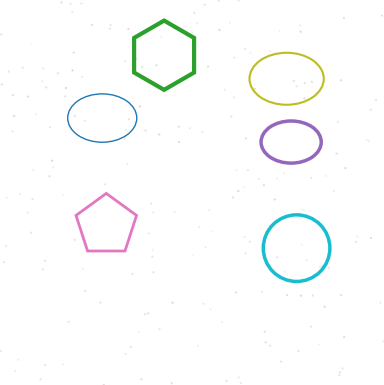[{"shape": "oval", "thickness": 1, "radius": 0.45, "center": [0.266, 0.693]}, {"shape": "hexagon", "thickness": 3, "radius": 0.45, "center": [0.426, 0.857]}, {"shape": "oval", "thickness": 2.5, "radius": 0.39, "center": [0.756, 0.631]}, {"shape": "pentagon", "thickness": 2, "radius": 0.41, "center": [0.276, 0.415]}, {"shape": "oval", "thickness": 1.5, "radius": 0.48, "center": [0.745, 0.795]}, {"shape": "circle", "thickness": 2.5, "radius": 0.43, "center": [0.77, 0.355]}]